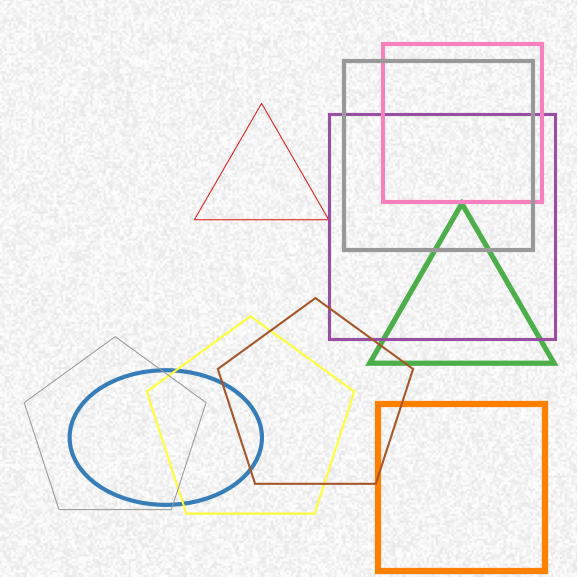[{"shape": "triangle", "thickness": 0.5, "radius": 0.67, "center": [0.453, 0.686]}, {"shape": "oval", "thickness": 2, "radius": 0.83, "center": [0.287, 0.241]}, {"shape": "triangle", "thickness": 2.5, "radius": 0.92, "center": [0.8, 0.462]}, {"shape": "square", "thickness": 1.5, "radius": 0.97, "center": [0.765, 0.607]}, {"shape": "square", "thickness": 3, "radius": 0.72, "center": [0.799, 0.154]}, {"shape": "pentagon", "thickness": 1, "radius": 0.94, "center": [0.434, 0.263]}, {"shape": "pentagon", "thickness": 1, "radius": 0.89, "center": [0.546, 0.305]}, {"shape": "square", "thickness": 2, "radius": 0.69, "center": [0.8, 0.787]}, {"shape": "square", "thickness": 2, "radius": 0.82, "center": [0.76, 0.73]}, {"shape": "pentagon", "thickness": 0.5, "radius": 0.83, "center": [0.199, 0.251]}]